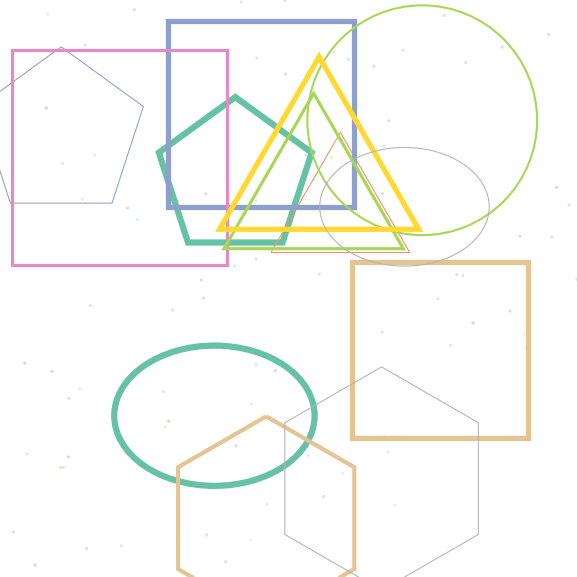[{"shape": "pentagon", "thickness": 3, "radius": 0.7, "center": [0.407, 0.692]}, {"shape": "oval", "thickness": 3, "radius": 0.87, "center": [0.371, 0.279]}, {"shape": "triangle", "thickness": 0.5, "radius": 0.69, "center": [0.589, 0.631]}, {"shape": "pentagon", "thickness": 0.5, "radius": 0.75, "center": [0.106, 0.768]}, {"shape": "square", "thickness": 2.5, "radius": 0.81, "center": [0.453, 0.801]}, {"shape": "square", "thickness": 1.5, "radius": 0.93, "center": [0.208, 0.726]}, {"shape": "triangle", "thickness": 1.5, "radius": 0.9, "center": [0.543, 0.658]}, {"shape": "circle", "thickness": 1, "radius": 0.99, "center": [0.731, 0.791]}, {"shape": "triangle", "thickness": 2.5, "radius": 1.0, "center": [0.553, 0.702]}, {"shape": "hexagon", "thickness": 2, "radius": 0.88, "center": [0.461, 0.102]}, {"shape": "square", "thickness": 2.5, "radius": 0.76, "center": [0.762, 0.393]}, {"shape": "hexagon", "thickness": 0.5, "radius": 0.97, "center": [0.661, 0.17]}, {"shape": "oval", "thickness": 0.5, "radius": 0.73, "center": [0.7, 0.641]}]